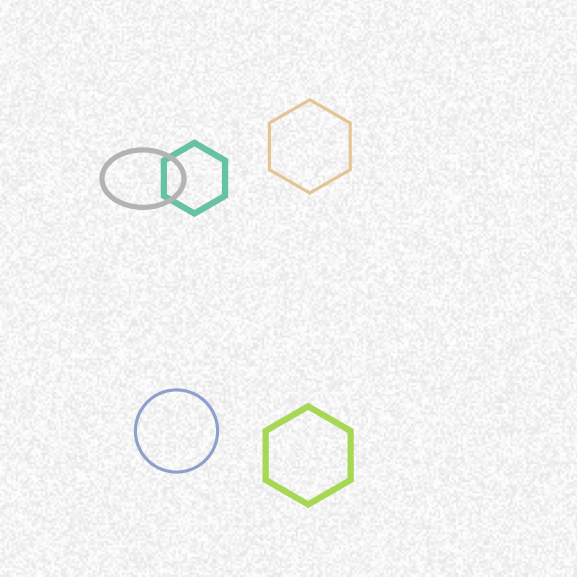[{"shape": "hexagon", "thickness": 3, "radius": 0.31, "center": [0.337, 0.691]}, {"shape": "circle", "thickness": 1.5, "radius": 0.36, "center": [0.306, 0.253]}, {"shape": "hexagon", "thickness": 3, "radius": 0.42, "center": [0.534, 0.211]}, {"shape": "hexagon", "thickness": 1.5, "radius": 0.4, "center": [0.536, 0.746]}, {"shape": "oval", "thickness": 2.5, "radius": 0.36, "center": [0.248, 0.69]}]